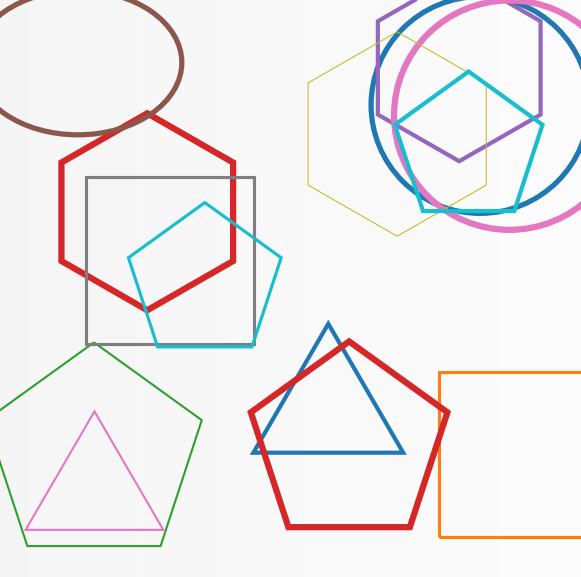[{"shape": "triangle", "thickness": 2, "radius": 0.74, "center": [0.565, 0.29]}, {"shape": "circle", "thickness": 2.5, "radius": 0.94, "center": [0.826, 0.817]}, {"shape": "square", "thickness": 1.5, "radius": 0.72, "center": [0.898, 0.213]}, {"shape": "pentagon", "thickness": 1, "radius": 0.98, "center": [0.162, 0.211]}, {"shape": "hexagon", "thickness": 3, "radius": 0.85, "center": [0.253, 0.632]}, {"shape": "pentagon", "thickness": 3, "radius": 0.89, "center": [0.601, 0.23]}, {"shape": "hexagon", "thickness": 2, "radius": 0.81, "center": [0.79, 0.882]}, {"shape": "oval", "thickness": 2.5, "radius": 0.89, "center": [0.134, 0.891]}, {"shape": "circle", "thickness": 3, "radius": 0.99, "center": [0.877, 0.8]}, {"shape": "triangle", "thickness": 1, "radius": 0.68, "center": [0.163, 0.15]}, {"shape": "square", "thickness": 1.5, "radius": 0.72, "center": [0.292, 0.548]}, {"shape": "hexagon", "thickness": 0.5, "radius": 0.88, "center": [0.683, 0.767]}, {"shape": "pentagon", "thickness": 1.5, "radius": 0.69, "center": [0.352, 0.51]}, {"shape": "pentagon", "thickness": 2, "radius": 0.67, "center": [0.806, 0.742]}]